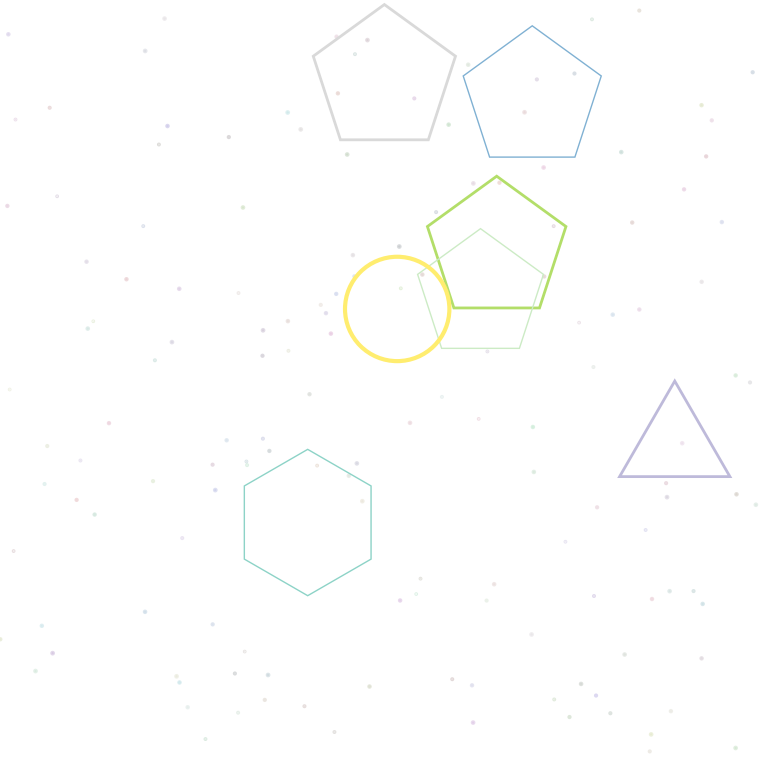[{"shape": "hexagon", "thickness": 0.5, "radius": 0.48, "center": [0.4, 0.321]}, {"shape": "triangle", "thickness": 1, "radius": 0.41, "center": [0.876, 0.422]}, {"shape": "pentagon", "thickness": 0.5, "radius": 0.47, "center": [0.691, 0.872]}, {"shape": "pentagon", "thickness": 1, "radius": 0.47, "center": [0.645, 0.677]}, {"shape": "pentagon", "thickness": 1, "radius": 0.49, "center": [0.499, 0.897]}, {"shape": "pentagon", "thickness": 0.5, "radius": 0.43, "center": [0.624, 0.617]}, {"shape": "circle", "thickness": 1.5, "radius": 0.34, "center": [0.516, 0.599]}]